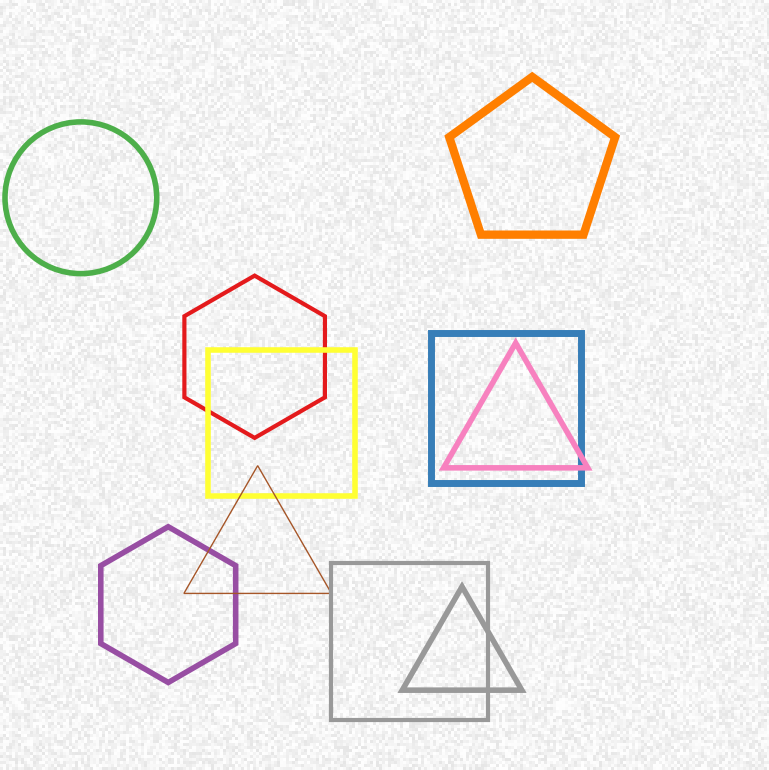[{"shape": "hexagon", "thickness": 1.5, "radius": 0.53, "center": [0.331, 0.537]}, {"shape": "square", "thickness": 2.5, "radius": 0.49, "center": [0.657, 0.47]}, {"shape": "circle", "thickness": 2, "radius": 0.49, "center": [0.105, 0.743]}, {"shape": "hexagon", "thickness": 2, "radius": 0.51, "center": [0.218, 0.215]}, {"shape": "pentagon", "thickness": 3, "radius": 0.57, "center": [0.691, 0.787]}, {"shape": "square", "thickness": 2, "radius": 0.48, "center": [0.365, 0.451]}, {"shape": "triangle", "thickness": 0.5, "radius": 0.55, "center": [0.335, 0.285]}, {"shape": "triangle", "thickness": 2, "radius": 0.54, "center": [0.67, 0.446]}, {"shape": "square", "thickness": 1.5, "radius": 0.51, "center": [0.532, 0.167]}, {"shape": "triangle", "thickness": 2, "radius": 0.45, "center": [0.6, 0.149]}]